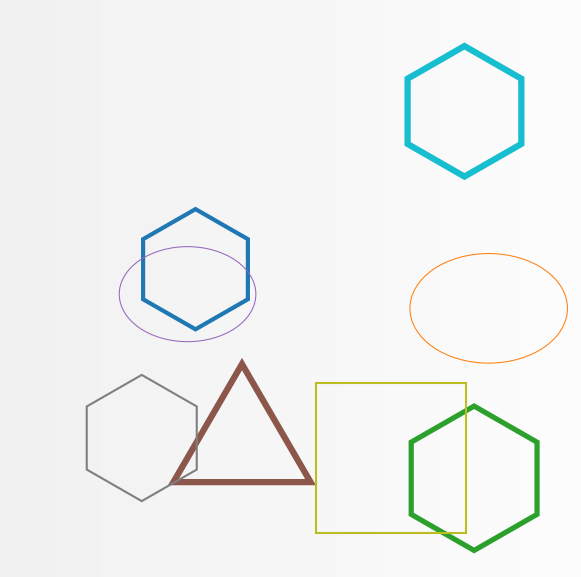[{"shape": "hexagon", "thickness": 2, "radius": 0.52, "center": [0.336, 0.533]}, {"shape": "oval", "thickness": 0.5, "radius": 0.68, "center": [0.841, 0.465]}, {"shape": "hexagon", "thickness": 2.5, "radius": 0.62, "center": [0.816, 0.171]}, {"shape": "oval", "thickness": 0.5, "radius": 0.59, "center": [0.323, 0.49]}, {"shape": "triangle", "thickness": 3, "radius": 0.68, "center": [0.416, 0.232]}, {"shape": "hexagon", "thickness": 1, "radius": 0.55, "center": [0.244, 0.241]}, {"shape": "square", "thickness": 1, "radius": 0.65, "center": [0.672, 0.206]}, {"shape": "hexagon", "thickness": 3, "radius": 0.56, "center": [0.799, 0.806]}]